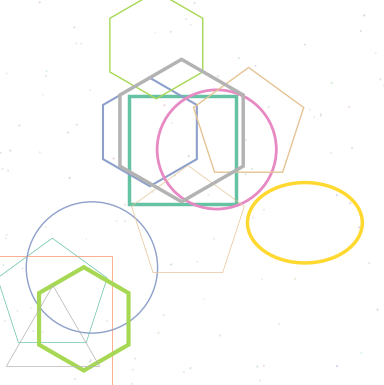[{"shape": "pentagon", "thickness": 0.5, "radius": 0.75, "center": [0.136, 0.232]}, {"shape": "square", "thickness": 2.5, "radius": 0.7, "center": [0.475, 0.611]}, {"shape": "square", "thickness": 0.5, "radius": 0.88, "center": [0.114, 0.157]}, {"shape": "hexagon", "thickness": 1.5, "radius": 0.7, "center": [0.389, 0.657]}, {"shape": "circle", "thickness": 1, "radius": 0.85, "center": [0.239, 0.305]}, {"shape": "circle", "thickness": 2, "radius": 0.77, "center": [0.563, 0.612]}, {"shape": "hexagon", "thickness": 3, "radius": 0.67, "center": [0.218, 0.172]}, {"shape": "hexagon", "thickness": 1, "radius": 0.7, "center": [0.406, 0.883]}, {"shape": "oval", "thickness": 2.5, "radius": 0.75, "center": [0.792, 0.421]}, {"shape": "pentagon", "thickness": 1, "radius": 0.75, "center": [0.646, 0.674]}, {"shape": "pentagon", "thickness": 0.5, "radius": 0.77, "center": [0.488, 0.416]}, {"shape": "hexagon", "thickness": 2.5, "radius": 0.92, "center": [0.472, 0.661]}, {"shape": "triangle", "thickness": 0.5, "radius": 0.7, "center": [0.138, 0.118]}]